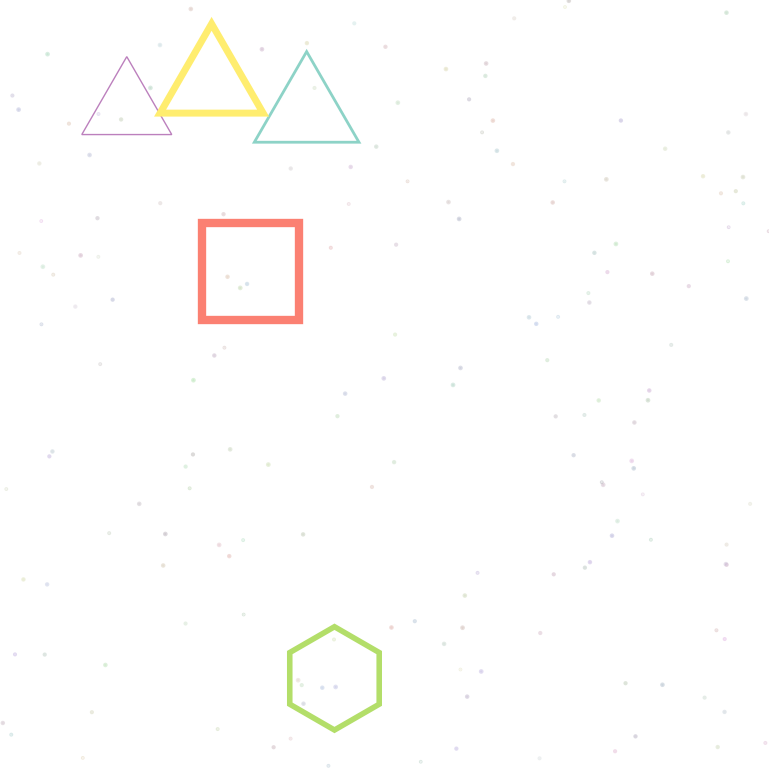[{"shape": "triangle", "thickness": 1, "radius": 0.39, "center": [0.398, 0.855]}, {"shape": "square", "thickness": 3, "radius": 0.32, "center": [0.326, 0.647]}, {"shape": "hexagon", "thickness": 2, "radius": 0.34, "center": [0.434, 0.119]}, {"shape": "triangle", "thickness": 0.5, "radius": 0.34, "center": [0.165, 0.859]}, {"shape": "triangle", "thickness": 2.5, "radius": 0.39, "center": [0.275, 0.892]}]